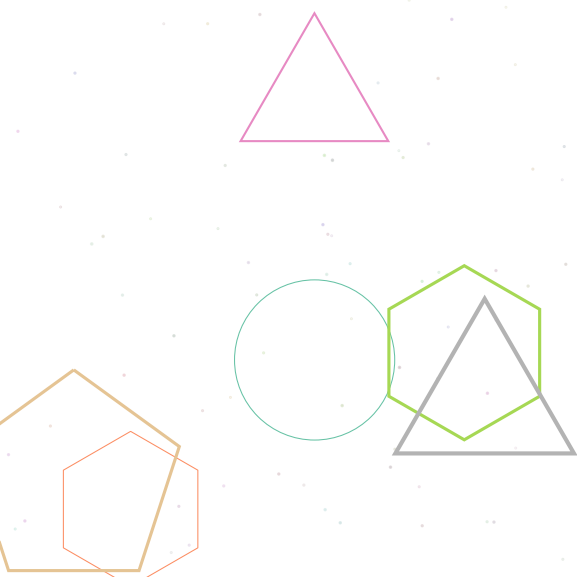[{"shape": "circle", "thickness": 0.5, "radius": 0.69, "center": [0.545, 0.376]}, {"shape": "hexagon", "thickness": 0.5, "radius": 0.67, "center": [0.226, 0.118]}, {"shape": "triangle", "thickness": 1, "radius": 0.74, "center": [0.544, 0.829]}, {"shape": "hexagon", "thickness": 1.5, "radius": 0.75, "center": [0.804, 0.388]}, {"shape": "pentagon", "thickness": 1.5, "radius": 0.96, "center": [0.128, 0.167]}, {"shape": "triangle", "thickness": 2, "radius": 0.89, "center": [0.839, 0.303]}]